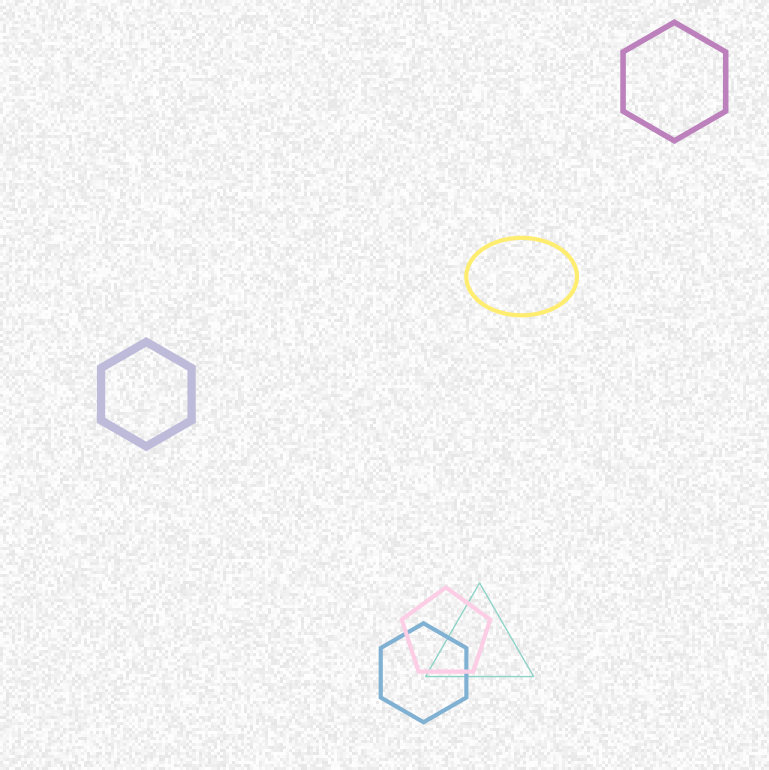[{"shape": "triangle", "thickness": 0.5, "radius": 0.41, "center": [0.623, 0.162]}, {"shape": "hexagon", "thickness": 3, "radius": 0.34, "center": [0.19, 0.488]}, {"shape": "hexagon", "thickness": 1.5, "radius": 0.32, "center": [0.55, 0.126]}, {"shape": "pentagon", "thickness": 1.5, "radius": 0.3, "center": [0.579, 0.177]}, {"shape": "hexagon", "thickness": 2, "radius": 0.38, "center": [0.876, 0.894]}, {"shape": "oval", "thickness": 1.5, "radius": 0.36, "center": [0.677, 0.641]}]